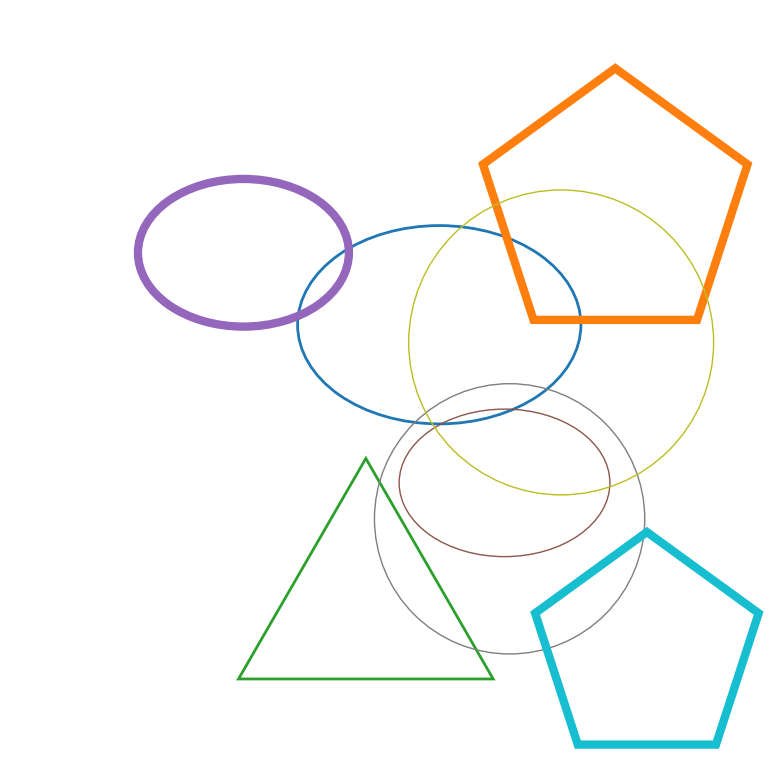[{"shape": "oval", "thickness": 1, "radius": 0.92, "center": [0.57, 0.578]}, {"shape": "pentagon", "thickness": 3, "radius": 0.9, "center": [0.799, 0.731]}, {"shape": "triangle", "thickness": 1, "radius": 0.95, "center": [0.475, 0.214]}, {"shape": "oval", "thickness": 3, "radius": 0.68, "center": [0.316, 0.672]}, {"shape": "oval", "thickness": 0.5, "radius": 0.68, "center": [0.655, 0.373]}, {"shape": "circle", "thickness": 0.5, "radius": 0.88, "center": [0.662, 0.326]}, {"shape": "circle", "thickness": 0.5, "radius": 0.99, "center": [0.729, 0.555]}, {"shape": "pentagon", "thickness": 3, "radius": 0.76, "center": [0.84, 0.156]}]